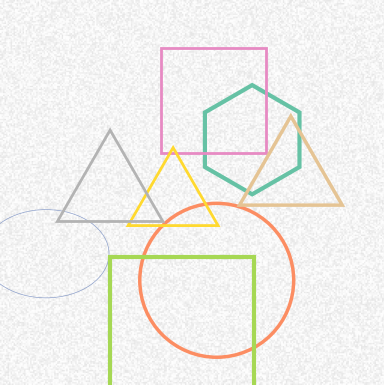[{"shape": "hexagon", "thickness": 3, "radius": 0.71, "center": [0.655, 0.637]}, {"shape": "circle", "thickness": 2.5, "radius": 1.0, "center": [0.563, 0.272]}, {"shape": "oval", "thickness": 0.5, "radius": 0.82, "center": [0.119, 0.341]}, {"shape": "square", "thickness": 2, "radius": 0.68, "center": [0.554, 0.739]}, {"shape": "square", "thickness": 3, "radius": 0.93, "center": [0.473, 0.147]}, {"shape": "triangle", "thickness": 2, "radius": 0.67, "center": [0.45, 0.482]}, {"shape": "triangle", "thickness": 2.5, "radius": 0.77, "center": [0.755, 0.544]}, {"shape": "triangle", "thickness": 2, "radius": 0.79, "center": [0.286, 0.504]}]